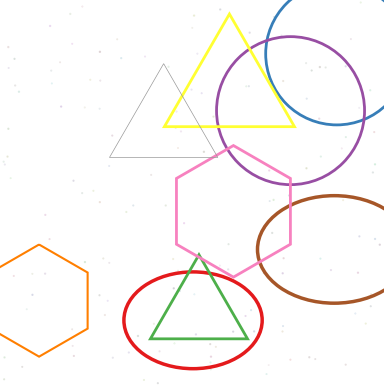[{"shape": "oval", "thickness": 2.5, "radius": 0.9, "center": [0.501, 0.168]}, {"shape": "circle", "thickness": 2, "radius": 0.92, "center": [0.875, 0.86]}, {"shape": "triangle", "thickness": 2, "radius": 0.73, "center": [0.517, 0.193]}, {"shape": "circle", "thickness": 2, "radius": 0.96, "center": [0.755, 0.713]}, {"shape": "hexagon", "thickness": 1.5, "radius": 0.73, "center": [0.101, 0.219]}, {"shape": "triangle", "thickness": 2, "radius": 0.98, "center": [0.596, 0.769]}, {"shape": "oval", "thickness": 2.5, "radius": 1.0, "center": [0.868, 0.352]}, {"shape": "hexagon", "thickness": 2, "radius": 0.85, "center": [0.606, 0.451]}, {"shape": "triangle", "thickness": 0.5, "radius": 0.81, "center": [0.425, 0.672]}]